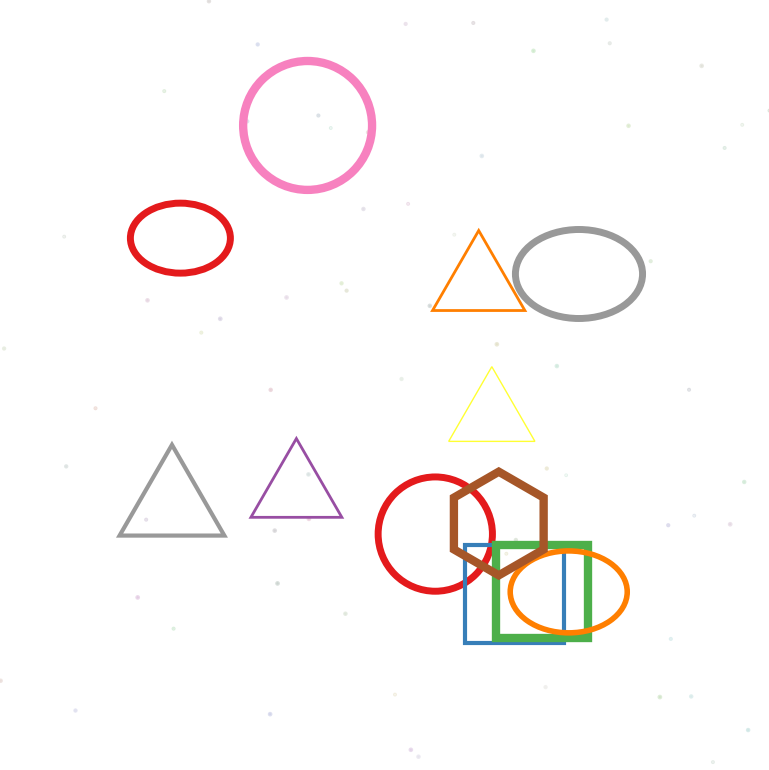[{"shape": "oval", "thickness": 2.5, "radius": 0.32, "center": [0.234, 0.691]}, {"shape": "circle", "thickness": 2.5, "radius": 0.37, "center": [0.565, 0.306]}, {"shape": "square", "thickness": 1.5, "radius": 0.32, "center": [0.668, 0.229]}, {"shape": "square", "thickness": 3, "radius": 0.3, "center": [0.704, 0.232]}, {"shape": "triangle", "thickness": 1, "radius": 0.34, "center": [0.385, 0.362]}, {"shape": "triangle", "thickness": 1, "radius": 0.35, "center": [0.622, 0.631]}, {"shape": "oval", "thickness": 2, "radius": 0.38, "center": [0.739, 0.231]}, {"shape": "triangle", "thickness": 0.5, "radius": 0.32, "center": [0.639, 0.459]}, {"shape": "hexagon", "thickness": 3, "radius": 0.34, "center": [0.648, 0.32]}, {"shape": "circle", "thickness": 3, "radius": 0.42, "center": [0.399, 0.837]}, {"shape": "triangle", "thickness": 1.5, "radius": 0.39, "center": [0.223, 0.344]}, {"shape": "oval", "thickness": 2.5, "radius": 0.41, "center": [0.752, 0.644]}]